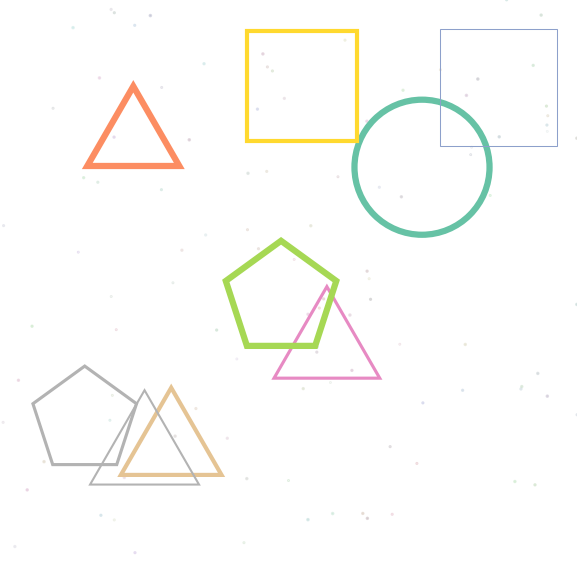[{"shape": "circle", "thickness": 3, "radius": 0.58, "center": [0.731, 0.71]}, {"shape": "triangle", "thickness": 3, "radius": 0.46, "center": [0.231, 0.758]}, {"shape": "square", "thickness": 0.5, "radius": 0.51, "center": [0.864, 0.848]}, {"shape": "triangle", "thickness": 1.5, "radius": 0.53, "center": [0.566, 0.397]}, {"shape": "pentagon", "thickness": 3, "radius": 0.5, "center": [0.487, 0.482]}, {"shape": "square", "thickness": 2, "radius": 0.47, "center": [0.523, 0.85]}, {"shape": "triangle", "thickness": 2, "radius": 0.5, "center": [0.296, 0.227]}, {"shape": "pentagon", "thickness": 1.5, "radius": 0.47, "center": [0.147, 0.271]}, {"shape": "triangle", "thickness": 1, "radius": 0.54, "center": [0.25, 0.215]}]